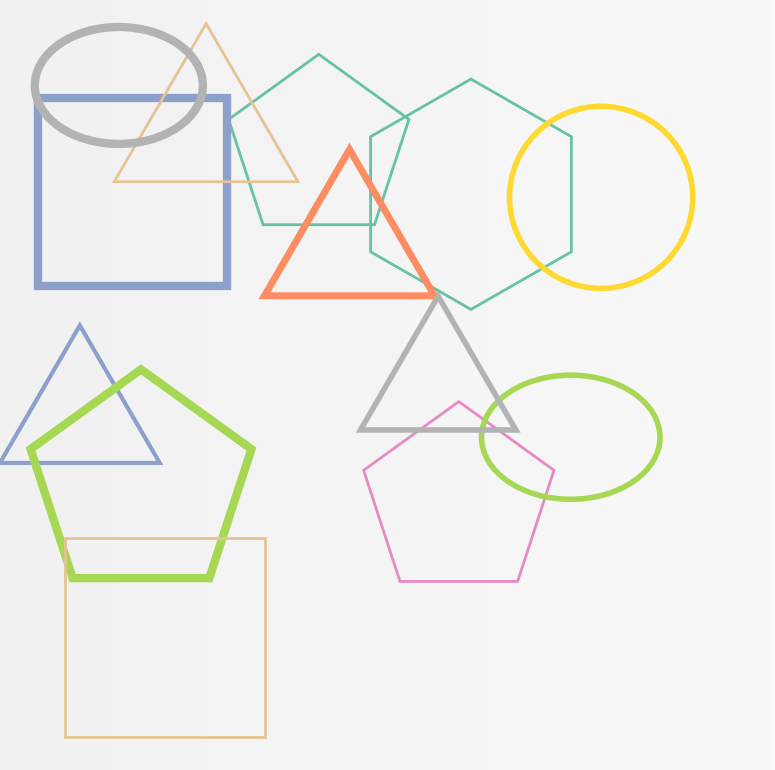[{"shape": "hexagon", "thickness": 1, "radius": 0.75, "center": [0.608, 0.748]}, {"shape": "pentagon", "thickness": 1, "radius": 0.61, "center": [0.411, 0.807]}, {"shape": "triangle", "thickness": 2.5, "radius": 0.63, "center": [0.451, 0.679]}, {"shape": "square", "thickness": 3, "radius": 0.61, "center": [0.171, 0.751]}, {"shape": "triangle", "thickness": 1.5, "radius": 0.6, "center": [0.103, 0.458]}, {"shape": "pentagon", "thickness": 1, "radius": 0.65, "center": [0.592, 0.349]}, {"shape": "pentagon", "thickness": 3, "radius": 0.75, "center": [0.182, 0.37]}, {"shape": "oval", "thickness": 2, "radius": 0.58, "center": [0.736, 0.432]}, {"shape": "circle", "thickness": 2, "radius": 0.59, "center": [0.776, 0.744]}, {"shape": "triangle", "thickness": 1, "radius": 0.68, "center": [0.266, 0.832]}, {"shape": "square", "thickness": 1, "radius": 0.65, "center": [0.213, 0.172]}, {"shape": "triangle", "thickness": 2, "radius": 0.58, "center": [0.565, 0.499]}, {"shape": "oval", "thickness": 3, "radius": 0.54, "center": [0.153, 0.889]}]